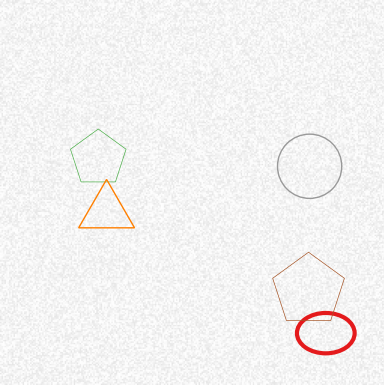[{"shape": "oval", "thickness": 3, "radius": 0.37, "center": [0.846, 0.135]}, {"shape": "pentagon", "thickness": 0.5, "radius": 0.38, "center": [0.255, 0.589]}, {"shape": "triangle", "thickness": 1, "radius": 0.42, "center": [0.277, 0.45]}, {"shape": "pentagon", "thickness": 0.5, "radius": 0.49, "center": [0.801, 0.247]}, {"shape": "circle", "thickness": 1, "radius": 0.42, "center": [0.804, 0.568]}]